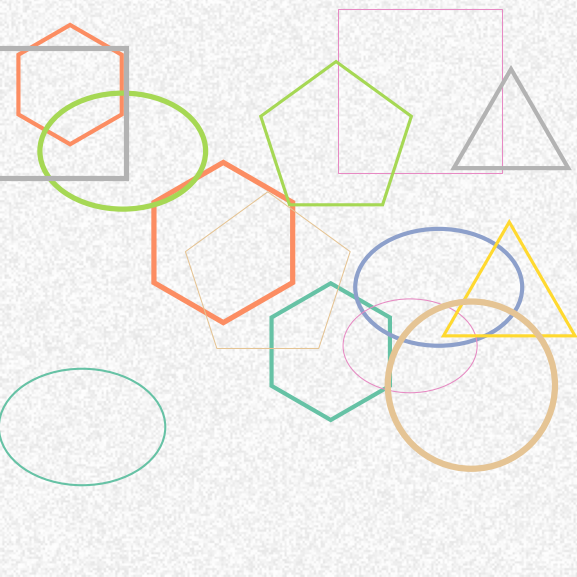[{"shape": "hexagon", "thickness": 2, "radius": 0.59, "center": [0.573, 0.39]}, {"shape": "oval", "thickness": 1, "radius": 0.72, "center": [0.142, 0.26]}, {"shape": "hexagon", "thickness": 2, "radius": 0.52, "center": [0.121, 0.853]}, {"shape": "hexagon", "thickness": 2.5, "radius": 0.69, "center": [0.387, 0.579]}, {"shape": "oval", "thickness": 2, "radius": 0.72, "center": [0.76, 0.502]}, {"shape": "oval", "thickness": 0.5, "radius": 0.58, "center": [0.71, 0.4]}, {"shape": "square", "thickness": 0.5, "radius": 0.71, "center": [0.727, 0.841]}, {"shape": "oval", "thickness": 2.5, "radius": 0.72, "center": [0.213, 0.737]}, {"shape": "pentagon", "thickness": 1.5, "radius": 0.69, "center": [0.582, 0.755]}, {"shape": "triangle", "thickness": 1.5, "radius": 0.66, "center": [0.882, 0.483]}, {"shape": "pentagon", "thickness": 0.5, "radius": 0.75, "center": [0.464, 0.517]}, {"shape": "circle", "thickness": 3, "radius": 0.72, "center": [0.816, 0.332]}, {"shape": "triangle", "thickness": 2, "radius": 0.57, "center": [0.885, 0.765]}, {"shape": "square", "thickness": 2.5, "radius": 0.56, "center": [0.105, 0.803]}]